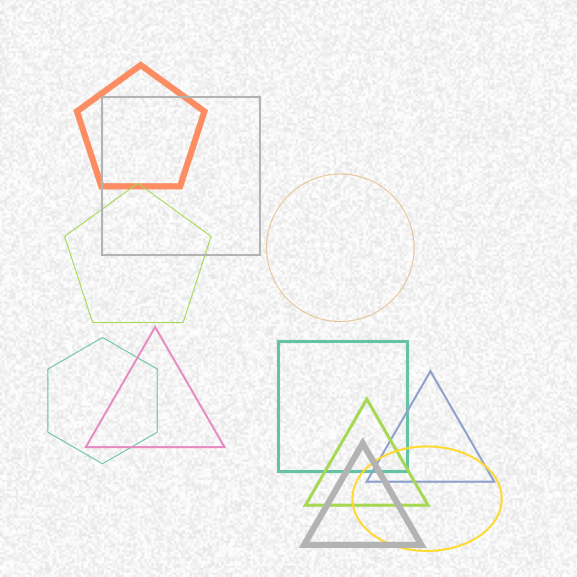[{"shape": "hexagon", "thickness": 0.5, "radius": 0.55, "center": [0.178, 0.305]}, {"shape": "square", "thickness": 1.5, "radius": 0.56, "center": [0.593, 0.296]}, {"shape": "pentagon", "thickness": 3, "radius": 0.58, "center": [0.244, 0.77]}, {"shape": "triangle", "thickness": 1, "radius": 0.64, "center": [0.745, 0.229]}, {"shape": "triangle", "thickness": 1, "radius": 0.69, "center": [0.269, 0.294]}, {"shape": "triangle", "thickness": 1.5, "radius": 0.61, "center": [0.635, 0.186]}, {"shape": "pentagon", "thickness": 0.5, "radius": 0.67, "center": [0.239, 0.549]}, {"shape": "oval", "thickness": 1, "radius": 0.65, "center": [0.739, 0.136]}, {"shape": "circle", "thickness": 0.5, "radius": 0.64, "center": [0.589, 0.57]}, {"shape": "square", "thickness": 1, "radius": 0.68, "center": [0.314, 0.695]}, {"shape": "triangle", "thickness": 3, "radius": 0.59, "center": [0.628, 0.114]}]